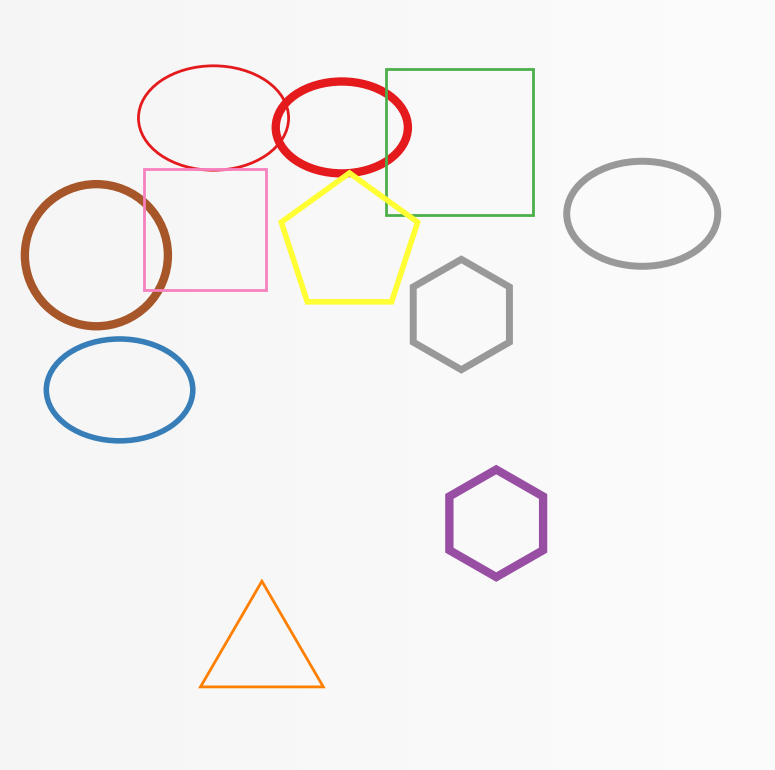[{"shape": "oval", "thickness": 1, "radius": 0.48, "center": [0.276, 0.847]}, {"shape": "oval", "thickness": 3, "radius": 0.43, "center": [0.441, 0.834]}, {"shape": "oval", "thickness": 2, "radius": 0.47, "center": [0.154, 0.494]}, {"shape": "square", "thickness": 1, "radius": 0.47, "center": [0.593, 0.816]}, {"shape": "hexagon", "thickness": 3, "radius": 0.35, "center": [0.64, 0.32]}, {"shape": "triangle", "thickness": 1, "radius": 0.46, "center": [0.338, 0.154]}, {"shape": "pentagon", "thickness": 2, "radius": 0.46, "center": [0.451, 0.683]}, {"shape": "circle", "thickness": 3, "radius": 0.46, "center": [0.124, 0.669]}, {"shape": "square", "thickness": 1, "radius": 0.39, "center": [0.264, 0.702]}, {"shape": "oval", "thickness": 2.5, "radius": 0.49, "center": [0.829, 0.722]}, {"shape": "hexagon", "thickness": 2.5, "radius": 0.36, "center": [0.595, 0.591]}]